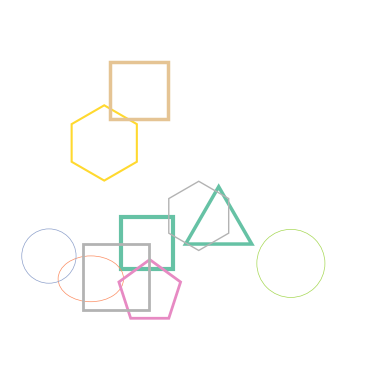[{"shape": "triangle", "thickness": 2.5, "radius": 0.5, "center": [0.568, 0.416]}, {"shape": "square", "thickness": 3, "radius": 0.34, "center": [0.381, 0.368]}, {"shape": "oval", "thickness": 0.5, "radius": 0.43, "center": [0.236, 0.276]}, {"shape": "circle", "thickness": 0.5, "radius": 0.35, "center": [0.127, 0.335]}, {"shape": "pentagon", "thickness": 2, "radius": 0.42, "center": [0.389, 0.241]}, {"shape": "circle", "thickness": 0.5, "radius": 0.44, "center": [0.756, 0.316]}, {"shape": "hexagon", "thickness": 1.5, "radius": 0.49, "center": [0.271, 0.629]}, {"shape": "square", "thickness": 2.5, "radius": 0.38, "center": [0.362, 0.765]}, {"shape": "hexagon", "thickness": 1, "radius": 0.45, "center": [0.516, 0.439]}, {"shape": "square", "thickness": 2, "radius": 0.43, "center": [0.302, 0.28]}]